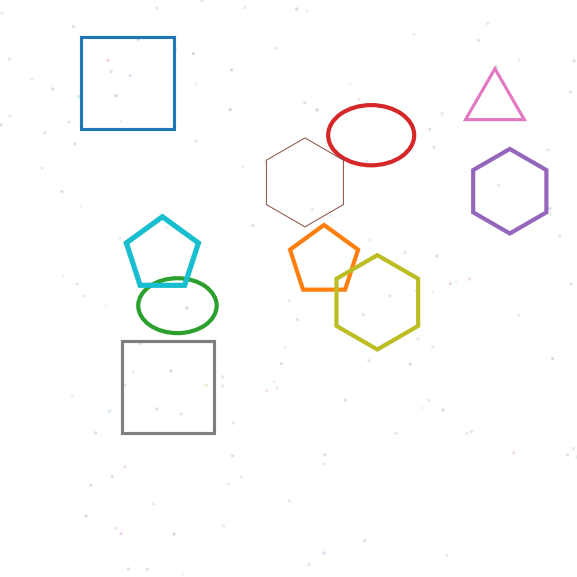[{"shape": "square", "thickness": 1.5, "radius": 0.4, "center": [0.221, 0.855]}, {"shape": "pentagon", "thickness": 2, "radius": 0.31, "center": [0.561, 0.548]}, {"shape": "oval", "thickness": 2, "radius": 0.34, "center": [0.307, 0.47]}, {"shape": "oval", "thickness": 2, "radius": 0.37, "center": [0.643, 0.765]}, {"shape": "hexagon", "thickness": 2, "radius": 0.37, "center": [0.883, 0.668]}, {"shape": "hexagon", "thickness": 0.5, "radius": 0.38, "center": [0.528, 0.683]}, {"shape": "triangle", "thickness": 1.5, "radius": 0.29, "center": [0.857, 0.821]}, {"shape": "square", "thickness": 1.5, "radius": 0.4, "center": [0.291, 0.329]}, {"shape": "hexagon", "thickness": 2, "radius": 0.41, "center": [0.653, 0.476]}, {"shape": "pentagon", "thickness": 2.5, "radius": 0.33, "center": [0.281, 0.558]}]